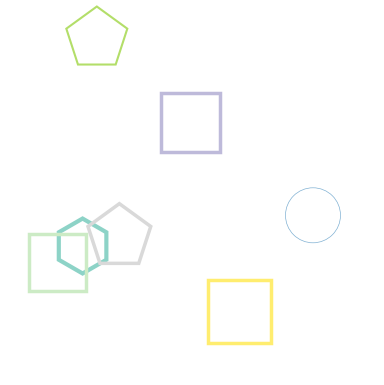[{"shape": "hexagon", "thickness": 3, "radius": 0.36, "center": [0.215, 0.361]}, {"shape": "square", "thickness": 2.5, "radius": 0.38, "center": [0.496, 0.683]}, {"shape": "circle", "thickness": 0.5, "radius": 0.36, "center": [0.813, 0.441]}, {"shape": "pentagon", "thickness": 1.5, "radius": 0.42, "center": [0.251, 0.9]}, {"shape": "pentagon", "thickness": 2.5, "radius": 0.43, "center": [0.31, 0.385]}, {"shape": "square", "thickness": 2.5, "radius": 0.37, "center": [0.149, 0.319]}, {"shape": "square", "thickness": 2.5, "radius": 0.41, "center": [0.622, 0.191]}]